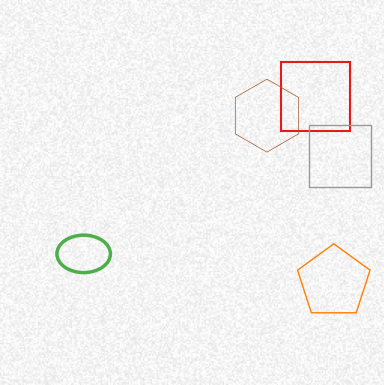[{"shape": "square", "thickness": 1.5, "radius": 0.45, "center": [0.819, 0.75]}, {"shape": "oval", "thickness": 2.5, "radius": 0.35, "center": [0.217, 0.341]}, {"shape": "pentagon", "thickness": 1, "radius": 0.5, "center": [0.867, 0.268]}, {"shape": "hexagon", "thickness": 0.5, "radius": 0.47, "center": [0.693, 0.7]}, {"shape": "square", "thickness": 1, "radius": 0.4, "center": [0.884, 0.595]}]